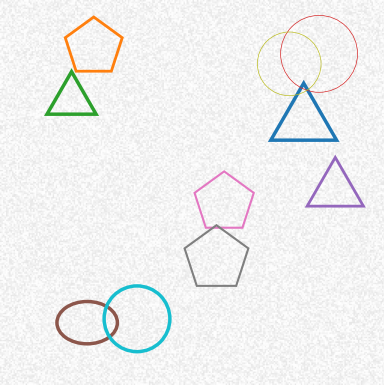[{"shape": "triangle", "thickness": 2.5, "radius": 0.49, "center": [0.789, 0.685]}, {"shape": "pentagon", "thickness": 2, "radius": 0.39, "center": [0.243, 0.878]}, {"shape": "triangle", "thickness": 2.5, "radius": 0.37, "center": [0.186, 0.74]}, {"shape": "circle", "thickness": 0.5, "radius": 0.5, "center": [0.829, 0.86]}, {"shape": "triangle", "thickness": 2, "radius": 0.42, "center": [0.871, 0.507]}, {"shape": "oval", "thickness": 2.5, "radius": 0.39, "center": [0.226, 0.162]}, {"shape": "pentagon", "thickness": 1.5, "radius": 0.4, "center": [0.582, 0.474]}, {"shape": "pentagon", "thickness": 1.5, "radius": 0.44, "center": [0.562, 0.328]}, {"shape": "circle", "thickness": 0.5, "radius": 0.41, "center": [0.751, 0.834]}, {"shape": "circle", "thickness": 2.5, "radius": 0.43, "center": [0.356, 0.172]}]